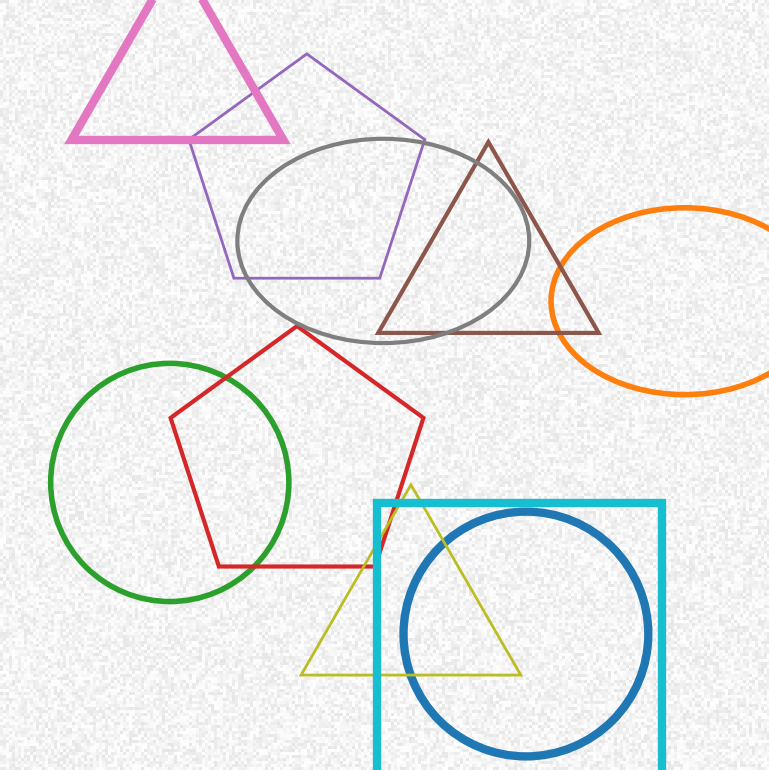[{"shape": "circle", "thickness": 3, "radius": 0.79, "center": [0.683, 0.177]}, {"shape": "oval", "thickness": 2, "radius": 0.87, "center": [0.889, 0.609]}, {"shape": "circle", "thickness": 2, "radius": 0.77, "center": [0.22, 0.373]}, {"shape": "pentagon", "thickness": 1.5, "radius": 0.86, "center": [0.386, 0.404]}, {"shape": "pentagon", "thickness": 1, "radius": 0.81, "center": [0.398, 0.769]}, {"shape": "triangle", "thickness": 1.5, "radius": 0.83, "center": [0.634, 0.65]}, {"shape": "triangle", "thickness": 3, "radius": 0.79, "center": [0.23, 0.898]}, {"shape": "oval", "thickness": 1.5, "radius": 0.95, "center": [0.498, 0.687]}, {"shape": "triangle", "thickness": 1, "radius": 0.82, "center": [0.534, 0.206]}, {"shape": "square", "thickness": 3, "radius": 0.92, "center": [0.675, 0.161]}]